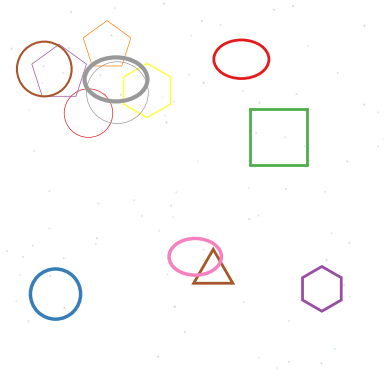[{"shape": "oval", "thickness": 2, "radius": 0.36, "center": [0.627, 0.846]}, {"shape": "circle", "thickness": 0.5, "radius": 0.32, "center": [0.23, 0.706]}, {"shape": "circle", "thickness": 2.5, "radius": 0.33, "center": [0.144, 0.236]}, {"shape": "square", "thickness": 2, "radius": 0.37, "center": [0.723, 0.643]}, {"shape": "pentagon", "thickness": 0.5, "radius": 0.37, "center": [0.154, 0.81]}, {"shape": "hexagon", "thickness": 2, "radius": 0.29, "center": [0.836, 0.25]}, {"shape": "pentagon", "thickness": 0.5, "radius": 0.33, "center": [0.278, 0.881]}, {"shape": "hexagon", "thickness": 1, "radius": 0.35, "center": [0.382, 0.765]}, {"shape": "circle", "thickness": 1.5, "radius": 0.36, "center": [0.115, 0.821]}, {"shape": "triangle", "thickness": 2, "radius": 0.29, "center": [0.554, 0.294]}, {"shape": "oval", "thickness": 2.5, "radius": 0.34, "center": [0.507, 0.333]}, {"shape": "circle", "thickness": 0.5, "radius": 0.4, "center": [0.305, 0.759]}, {"shape": "oval", "thickness": 3, "radius": 0.41, "center": [0.301, 0.794]}]